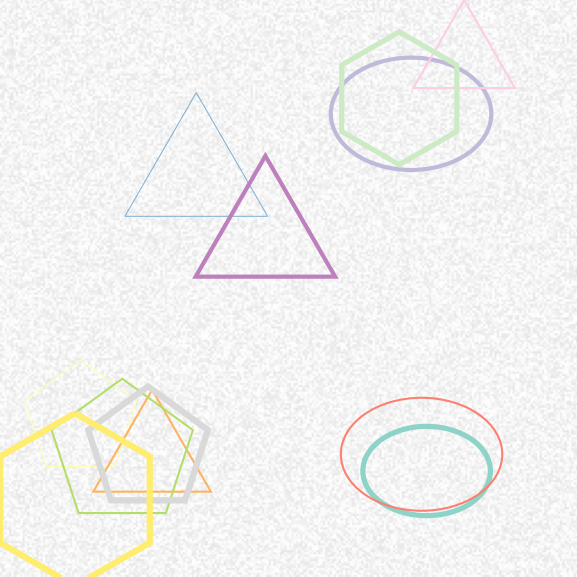[{"shape": "oval", "thickness": 2.5, "radius": 0.55, "center": [0.739, 0.184]}, {"shape": "pentagon", "thickness": 0.5, "radius": 0.51, "center": [0.14, 0.274]}, {"shape": "oval", "thickness": 2, "radius": 0.69, "center": [0.712, 0.802]}, {"shape": "oval", "thickness": 1, "radius": 0.7, "center": [0.73, 0.213]}, {"shape": "triangle", "thickness": 0.5, "radius": 0.71, "center": [0.34, 0.696]}, {"shape": "triangle", "thickness": 1, "radius": 0.59, "center": [0.263, 0.207]}, {"shape": "pentagon", "thickness": 1, "radius": 0.64, "center": [0.212, 0.215]}, {"shape": "triangle", "thickness": 1, "radius": 0.51, "center": [0.804, 0.898]}, {"shape": "pentagon", "thickness": 3, "radius": 0.55, "center": [0.256, 0.221]}, {"shape": "triangle", "thickness": 2, "radius": 0.7, "center": [0.46, 0.59]}, {"shape": "hexagon", "thickness": 2.5, "radius": 0.58, "center": [0.691, 0.829]}, {"shape": "hexagon", "thickness": 3, "radius": 0.75, "center": [0.13, 0.134]}]